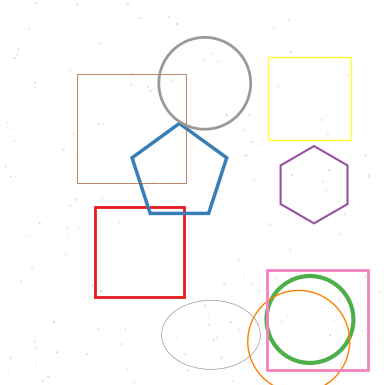[{"shape": "square", "thickness": 2, "radius": 0.58, "center": [0.362, 0.345]}, {"shape": "pentagon", "thickness": 2.5, "radius": 0.65, "center": [0.466, 0.55]}, {"shape": "circle", "thickness": 3, "radius": 0.56, "center": [0.805, 0.17]}, {"shape": "hexagon", "thickness": 1.5, "radius": 0.5, "center": [0.816, 0.52]}, {"shape": "circle", "thickness": 1, "radius": 0.66, "center": [0.776, 0.113]}, {"shape": "square", "thickness": 1, "radius": 0.54, "center": [0.804, 0.745]}, {"shape": "square", "thickness": 0.5, "radius": 0.71, "center": [0.341, 0.667]}, {"shape": "square", "thickness": 2, "radius": 0.66, "center": [0.825, 0.169]}, {"shape": "oval", "thickness": 0.5, "radius": 0.64, "center": [0.548, 0.13]}, {"shape": "circle", "thickness": 2, "radius": 0.6, "center": [0.532, 0.784]}]